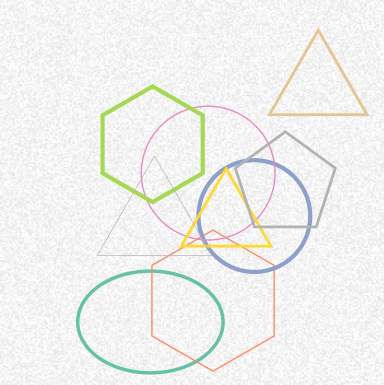[{"shape": "oval", "thickness": 2.5, "radius": 0.94, "center": [0.391, 0.164]}, {"shape": "hexagon", "thickness": 1, "radius": 0.92, "center": [0.553, 0.219]}, {"shape": "circle", "thickness": 3, "radius": 0.73, "center": [0.661, 0.439]}, {"shape": "circle", "thickness": 1, "radius": 0.87, "center": [0.541, 0.55]}, {"shape": "hexagon", "thickness": 3, "radius": 0.75, "center": [0.396, 0.625]}, {"shape": "triangle", "thickness": 2, "radius": 0.67, "center": [0.587, 0.428]}, {"shape": "triangle", "thickness": 2, "radius": 0.73, "center": [0.827, 0.775]}, {"shape": "triangle", "thickness": 0.5, "radius": 0.86, "center": [0.402, 0.423]}, {"shape": "pentagon", "thickness": 2, "radius": 0.68, "center": [0.741, 0.521]}]